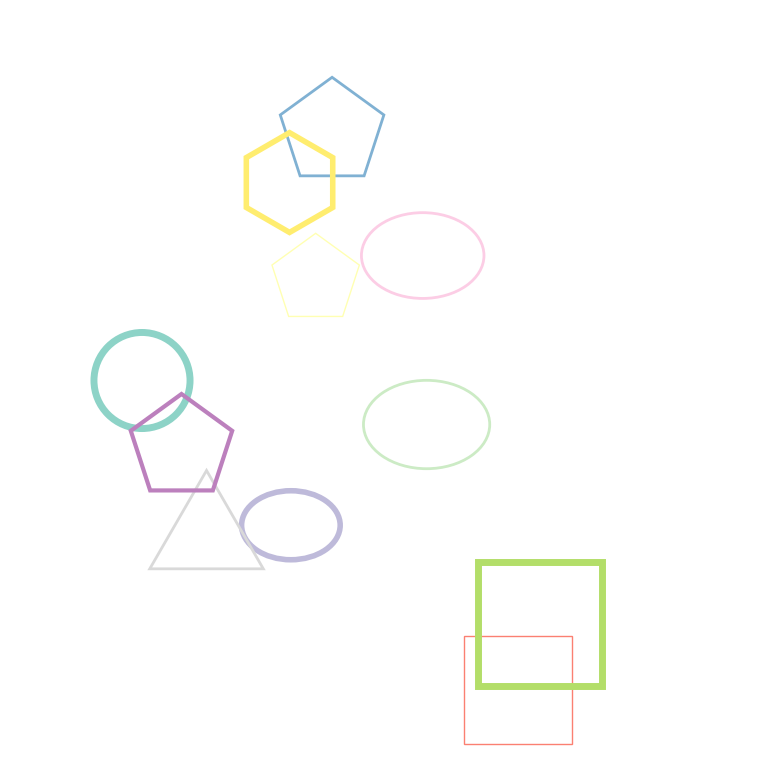[{"shape": "circle", "thickness": 2.5, "radius": 0.31, "center": [0.184, 0.506]}, {"shape": "pentagon", "thickness": 0.5, "radius": 0.3, "center": [0.41, 0.637]}, {"shape": "oval", "thickness": 2, "radius": 0.32, "center": [0.378, 0.318]}, {"shape": "square", "thickness": 0.5, "radius": 0.35, "center": [0.673, 0.104]}, {"shape": "pentagon", "thickness": 1, "radius": 0.35, "center": [0.431, 0.829]}, {"shape": "square", "thickness": 2.5, "radius": 0.4, "center": [0.701, 0.19]}, {"shape": "oval", "thickness": 1, "radius": 0.4, "center": [0.549, 0.668]}, {"shape": "triangle", "thickness": 1, "radius": 0.43, "center": [0.268, 0.304]}, {"shape": "pentagon", "thickness": 1.5, "radius": 0.35, "center": [0.236, 0.419]}, {"shape": "oval", "thickness": 1, "radius": 0.41, "center": [0.554, 0.449]}, {"shape": "hexagon", "thickness": 2, "radius": 0.32, "center": [0.376, 0.763]}]